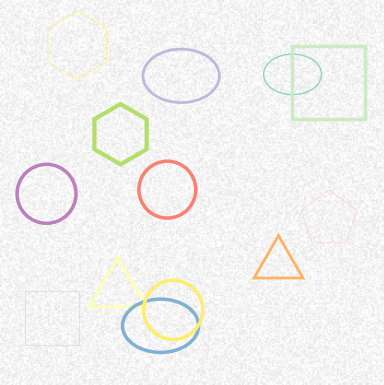[{"shape": "oval", "thickness": 1, "radius": 0.38, "center": [0.76, 0.807]}, {"shape": "triangle", "thickness": 2, "radius": 0.43, "center": [0.306, 0.246]}, {"shape": "oval", "thickness": 2, "radius": 0.5, "center": [0.471, 0.803]}, {"shape": "circle", "thickness": 2.5, "radius": 0.37, "center": [0.435, 0.507]}, {"shape": "oval", "thickness": 2.5, "radius": 0.49, "center": [0.417, 0.154]}, {"shape": "triangle", "thickness": 2, "radius": 0.37, "center": [0.723, 0.315]}, {"shape": "hexagon", "thickness": 3, "radius": 0.39, "center": [0.313, 0.651]}, {"shape": "pentagon", "thickness": 0.5, "radius": 0.38, "center": [0.855, 0.431]}, {"shape": "square", "thickness": 0.5, "radius": 0.35, "center": [0.136, 0.173]}, {"shape": "circle", "thickness": 2.5, "radius": 0.38, "center": [0.121, 0.497]}, {"shape": "square", "thickness": 2.5, "radius": 0.47, "center": [0.854, 0.786]}, {"shape": "circle", "thickness": 2.5, "radius": 0.38, "center": [0.45, 0.195]}, {"shape": "hexagon", "thickness": 0.5, "radius": 0.44, "center": [0.201, 0.883]}]